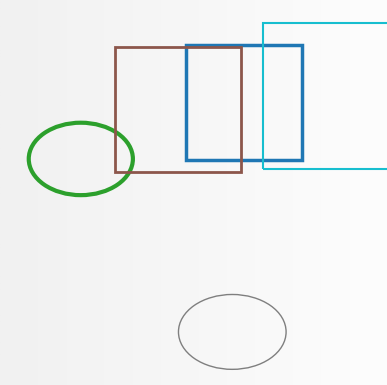[{"shape": "square", "thickness": 2.5, "radius": 0.74, "center": [0.63, 0.733]}, {"shape": "oval", "thickness": 3, "radius": 0.67, "center": [0.209, 0.587]}, {"shape": "square", "thickness": 2, "radius": 0.81, "center": [0.461, 0.716]}, {"shape": "oval", "thickness": 1, "radius": 0.69, "center": [0.599, 0.138]}, {"shape": "square", "thickness": 1.5, "radius": 0.95, "center": [0.867, 0.75]}]